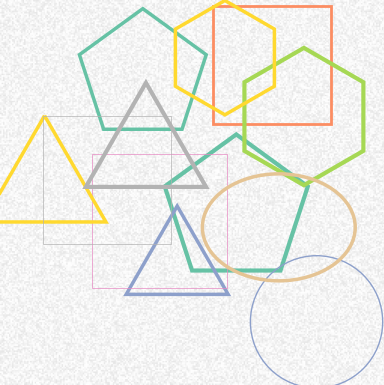[{"shape": "pentagon", "thickness": 3, "radius": 0.98, "center": [0.614, 0.455]}, {"shape": "pentagon", "thickness": 2.5, "radius": 0.87, "center": [0.371, 0.804]}, {"shape": "square", "thickness": 2, "radius": 0.77, "center": [0.706, 0.832]}, {"shape": "triangle", "thickness": 2.5, "radius": 0.76, "center": [0.46, 0.312]}, {"shape": "circle", "thickness": 1, "radius": 0.86, "center": [0.822, 0.164]}, {"shape": "square", "thickness": 0.5, "radius": 0.87, "center": [0.414, 0.425]}, {"shape": "hexagon", "thickness": 3, "radius": 0.89, "center": [0.789, 0.697]}, {"shape": "hexagon", "thickness": 2.5, "radius": 0.74, "center": [0.584, 0.85]}, {"shape": "triangle", "thickness": 2.5, "radius": 0.92, "center": [0.116, 0.515]}, {"shape": "oval", "thickness": 2.5, "radius": 0.99, "center": [0.724, 0.41]}, {"shape": "triangle", "thickness": 3, "radius": 0.9, "center": [0.379, 0.605]}, {"shape": "square", "thickness": 0.5, "radius": 0.83, "center": [0.279, 0.532]}]